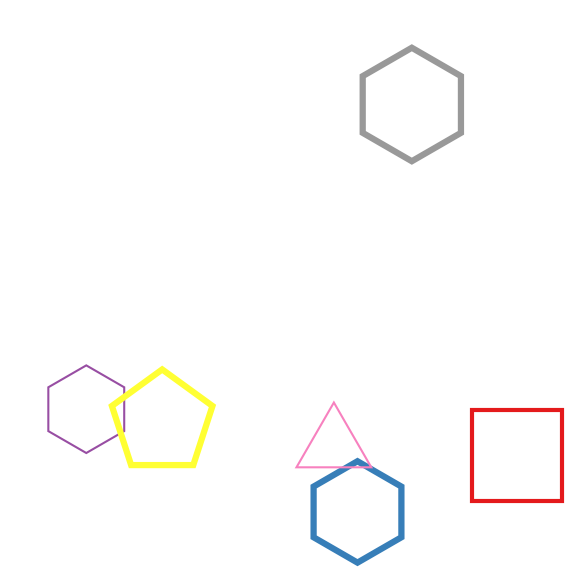[{"shape": "square", "thickness": 2, "radius": 0.39, "center": [0.895, 0.21]}, {"shape": "hexagon", "thickness": 3, "radius": 0.44, "center": [0.619, 0.113]}, {"shape": "hexagon", "thickness": 1, "radius": 0.38, "center": [0.149, 0.291]}, {"shape": "pentagon", "thickness": 3, "radius": 0.46, "center": [0.281, 0.268]}, {"shape": "triangle", "thickness": 1, "radius": 0.37, "center": [0.578, 0.227]}, {"shape": "hexagon", "thickness": 3, "radius": 0.49, "center": [0.713, 0.818]}]